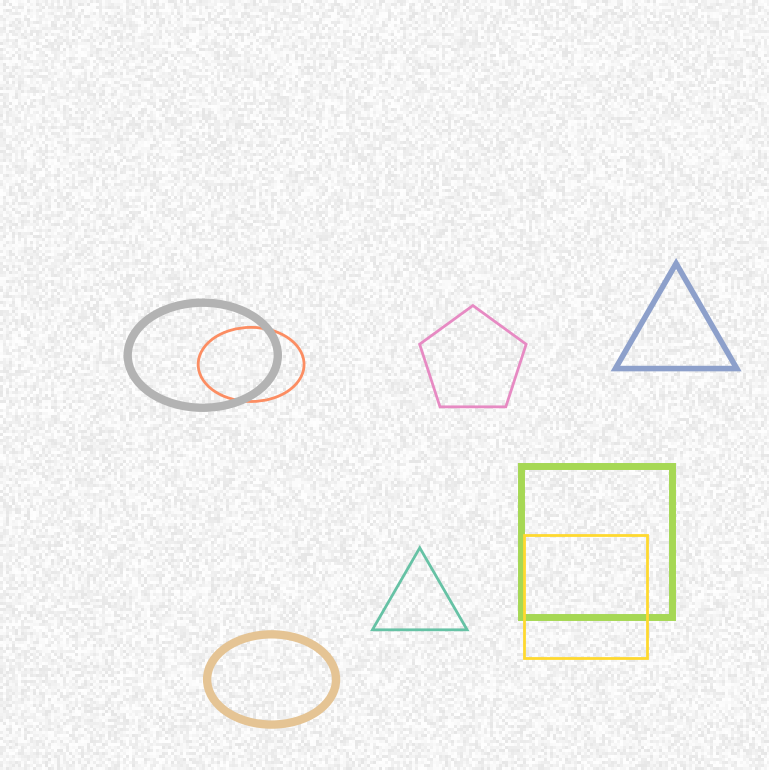[{"shape": "triangle", "thickness": 1, "radius": 0.35, "center": [0.545, 0.218]}, {"shape": "oval", "thickness": 1, "radius": 0.34, "center": [0.326, 0.527]}, {"shape": "triangle", "thickness": 2, "radius": 0.46, "center": [0.878, 0.567]}, {"shape": "pentagon", "thickness": 1, "radius": 0.36, "center": [0.614, 0.53]}, {"shape": "square", "thickness": 2.5, "radius": 0.49, "center": [0.774, 0.297]}, {"shape": "square", "thickness": 1, "radius": 0.4, "center": [0.76, 0.225]}, {"shape": "oval", "thickness": 3, "radius": 0.42, "center": [0.353, 0.118]}, {"shape": "oval", "thickness": 3, "radius": 0.49, "center": [0.263, 0.539]}]